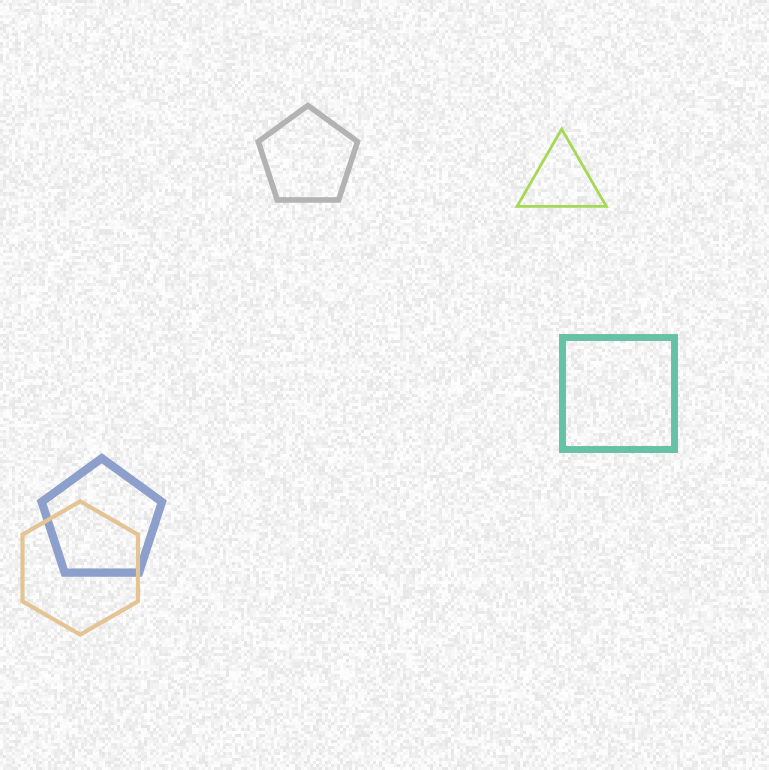[{"shape": "square", "thickness": 2.5, "radius": 0.36, "center": [0.802, 0.489]}, {"shape": "pentagon", "thickness": 3, "radius": 0.41, "center": [0.132, 0.323]}, {"shape": "triangle", "thickness": 1, "radius": 0.33, "center": [0.729, 0.765]}, {"shape": "hexagon", "thickness": 1.5, "radius": 0.43, "center": [0.104, 0.262]}, {"shape": "pentagon", "thickness": 2, "radius": 0.34, "center": [0.4, 0.795]}]